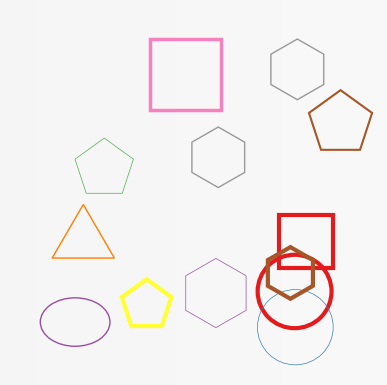[{"shape": "square", "thickness": 3, "radius": 0.35, "center": [0.791, 0.372]}, {"shape": "circle", "thickness": 3, "radius": 0.48, "center": [0.76, 0.243]}, {"shape": "circle", "thickness": 0.5, "radius": 0.49, "center": [0.762, 0.15]}, {"shape": "pentagon", "thickness": 0.5, "radius": 0.4, "center": [0.269, 0.562]}, {"shape": "hexagon", "thickness": 0.5, "radius": 0.45, "center": [0.557, 0.239]}, {"shape": "oval", "thickness": 1, "radius": 0.45, "center": [0.194, 0.164]}, {"shape": "triangle", "thickness": 1, "radius": 0.46, "center": [0.215, 0.376]}, {"shape": "pentagon", "thickness": 3, "radius": 0.34, "center": [0.378, 0.207]}, {"shape": "hexagon", "thickness": 3, "radius": 0.34, "center": [0.749, 0.291]}, {"shape": "pentagon", "thickness": 1.5, "radius": 0.43, "center": [0.879, 0.68]}, {"shape": "square", "thickness": 2.5, "radius": 0.46, "center": [0.478, 0.806]}, {"shape": "hexagon", "thickness": 1, "radius": 0.39, "center": [0.767, 0.82]}, {"shape": "hexagon", "thickness": 1, "radius": 0.39, "center": [0.563, 0.591]}]